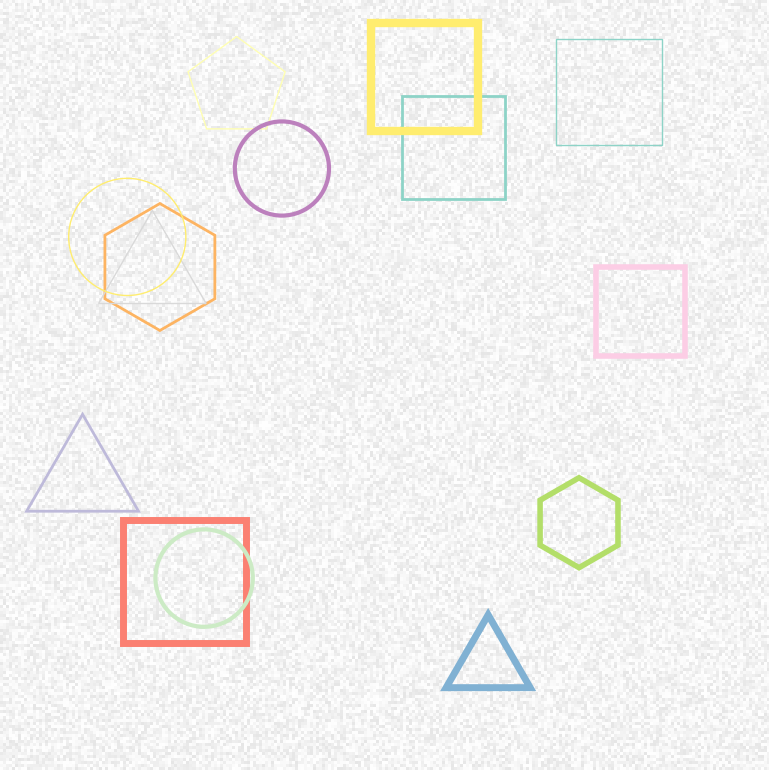[{"shape": "square", "thickness": 1, "radius": 0.33, "center": [0.589, 0.809]}, {"shape": "square", "thickness": 0.5, "radius": 0.34, "center": [0.791, 0.881]}, {"shape": "pentagon", "thickness": 0.5, "radius": 0.33, "center": [0.307, 0.886]}, {"shape": "triangle", "thickness": 1, "radius": 0.42, "center": [0.107, 0.378]}, {"shape": "square", "thickness": 2.5, "radius": 0.4, "center": [0.239, 0.245]}, {"shape": "triangle", "thickness": 2.5, "radius": 0.32, "center": [0.634, 0.138]}, {"shape": "hexagon", "thickness": 1, "radius": 0.41, "center": [0.208, 0.653]}, {"shape": "hexagon", "thickness": 2, "radius": 0.29, "center": [0.752, 0.321]}, {"shape": "square", "thickness": 2, "radius": 0.29, "center": [0.832, 0.595]}, {"shape": "triangle", "thickness": 0.5, "radius": 0.4, "center": [0.198, 0.646]}, {"shape": "circle", "thickness": 1.5, "radius": 0.31, "center": [0.366, 0.781]}, {"shape": "circle", "thickness": 1.5, "radius": 0.32, "center": [0.265, 0.249]}, {"shape": "circle", "thickness": 0.5, "radius": 0.38, "center": [0.165, 0.692]}, {"shape": "square", "thickness": 3, "radius": 0.35, "center": [0.551, 0.9]}]